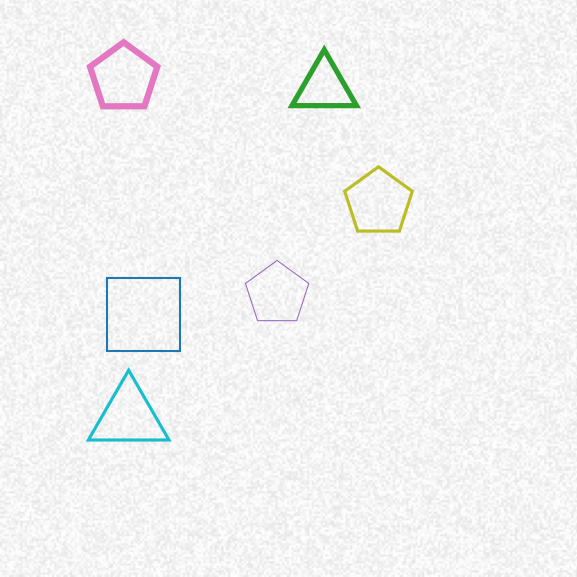[{"shape": "square", "thickness": 1, "radius": 0.32, "center": [0.248, 0.454]}, {"shape": "triangle", "thickness": 2.5, "radius": 0.32, "center": [0.561, 0.848]}, {"shape": "pentagon", "thickness": 0.5, "radius": 0.29, "center": [0.48, 0.491]}, {"shape": "pentagon", "thickness": 3, "radius": 0.31, "center": [0.214, 0.865]}, {"shape": "pentagon", "thickness": 1.5, "radius": 0.31, "center": [0.655, 0.649]}, {"shape": "triangle", "thickness": 1.5, "radius": 0.4, "center": [0.223, 0.278]}]